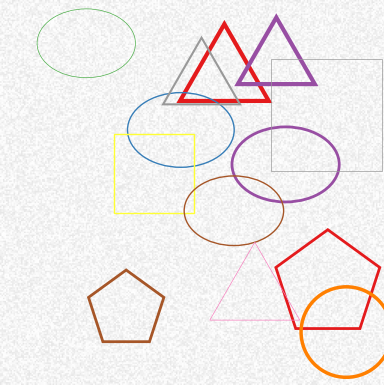[{"shape": "pentagon", "thickness": 2, "radius": 0.71, "center": [0.851, 0.261]}, {"shape": "triangle", "thickness": 3, "radius": 0.67, "center": [0.583, 0.804]}, {"shape": "oval", "thickness": 1, "radius": 0.69, "center": [0.47, 0.662]}, {"shape": "oval", "thickness": 0.5, "radius": 0.64, "center": [0.224, 0.888]}, {"shape": "oval", "thickness": 2, "radius": 0.7, "center": [0.742, 0.573]}, {"shape": "triangle", "thickness": 3, "radius": 0.58, "center": [0.718, 0.839]}, {"shape": "circle", "thickness": 2.5, "radius": 0.59, "center": [0.9, 0.137]}, {"shape": "square", "thickness": 1, "radius": 0.52, "center": [0.4, 0.55]}, {"shape": "oval", "thickness": 1, "radius": 0.65, "center": [0.608, 0.453]}, {"shape": "pentagon", "thickness": 2, "radius": 0.51, "center": [0.328, 0.196]}, {"shape": "triangle", "thickness": 0.5, "radius": 0.67, "center": [0.662, 0.236]}, {"shape": "triangle", "thickness": 1.5, "radius": 0.58, "center": [0.524, 0.787]}, {"shape": "square", "thickness": 0.5, "radius": 0.72, "center": [0.848, 0.701]}]